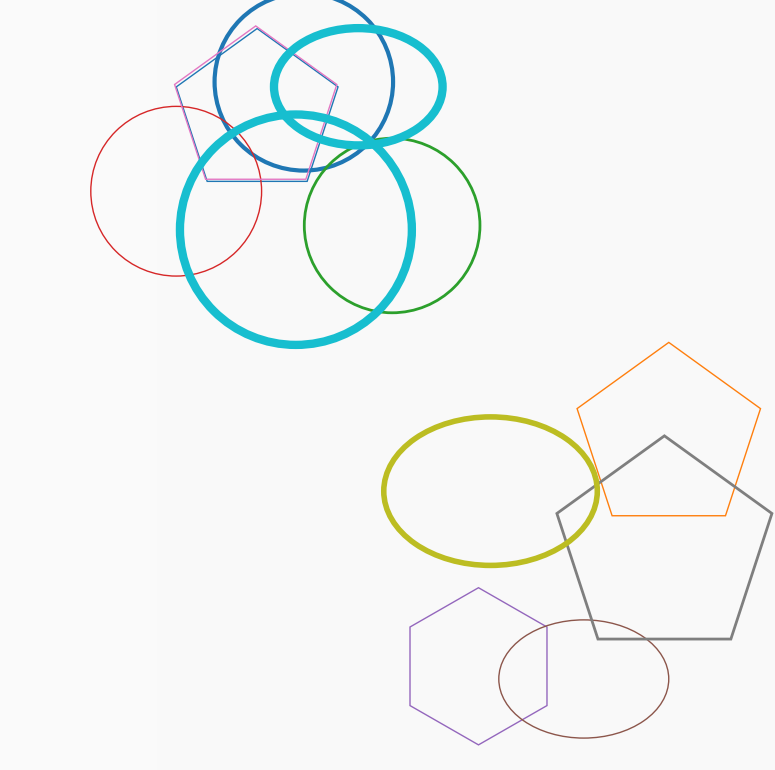[{"shape": "pentagon", "thickness": 0.5, "radius": 0.55, "center": [0.332, 0.853]}, {"shape": "circle", "thickness": 1.5, "radius": 0.58, "center": [0.392, 0.894]}, {"shape": "pentagon", "thickness": 0.5, "radius": 0.62, "center": [0.863, 0.431]}, {"shape": "circle", "thickness": 1, "radius": 0.57, "center": [0.506, 0.707]}, {"shape": "circle", "thickness": 0.5, "radius": 0.55, "center": [0.227, 0.752]}, {"shape": "hexagon", "thickness": 0.5, "radius": 0.51, "center": [0.617, 0.135]}, {"shape": "oval", "thickness": 0.5, "radius": 0.55, "center": [0.753, 0.118]}, {"shape": "pentagon", "thickness": 0.5, "radius": 0.55, "center": [0.33, 0.856]}, {"shape": "pentagon", "thickness": 1, "radius": 0.73, "center": [0.857, 0.288]}, {"shape": "oval", "thickness": 2, "radius": 0.69, "center": [0.633, 0.362]}, {"shape": "circle", "thickness": 3, "radius": 0.75, "center": [0.382, 0.702]}, {"shape": "oval", "thickness": 3, "radius": 0.54, "center": [0.462, 0.887]}]